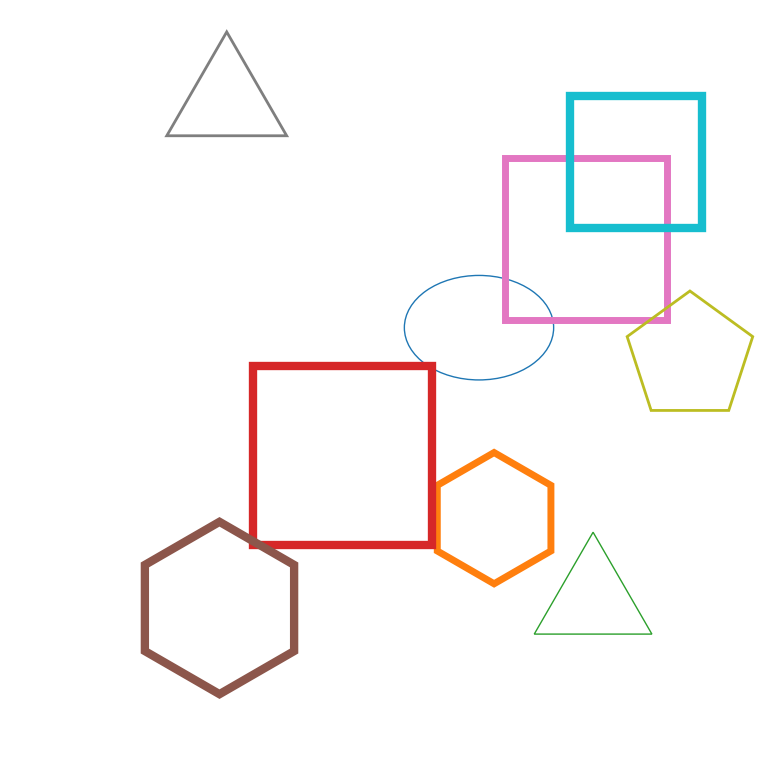[{"shape": "oval", "thickness": 0.5, "radius": 0.48, "center": [0.622, 0.574]}, {"shape": "hexagon", "thickness": 2.5, "radius": 0.43, "center": [0.642, 0.327]}, {"shape": "triangle", "thickness": 0.5, "radius": 0.44, "center": [0.77, 0.221]}, {"shape": "square", "thickness": 3, "radius": 0.58, "center": [0.445, 0.409]}, {"shape": "hexagon", "thickness": 3, "radius": 0.56, "center": [0.285, 0.21]}, {"shape": "square", "thickness": 2.5, "radius": 0.53, "center": [0.761, 0.69]}, {"shape": "triangle", "thickness": 1, "radius": 0.45, "center": [0.294, 0.869]}, {"shape": "pentagon", "thickness": 1, "radius": 0.43, "center": [0.896, 0.536]}, {"shape": "square", "thickness": 3, "radius": 0.43, "center": [0.826, 0.789]}]